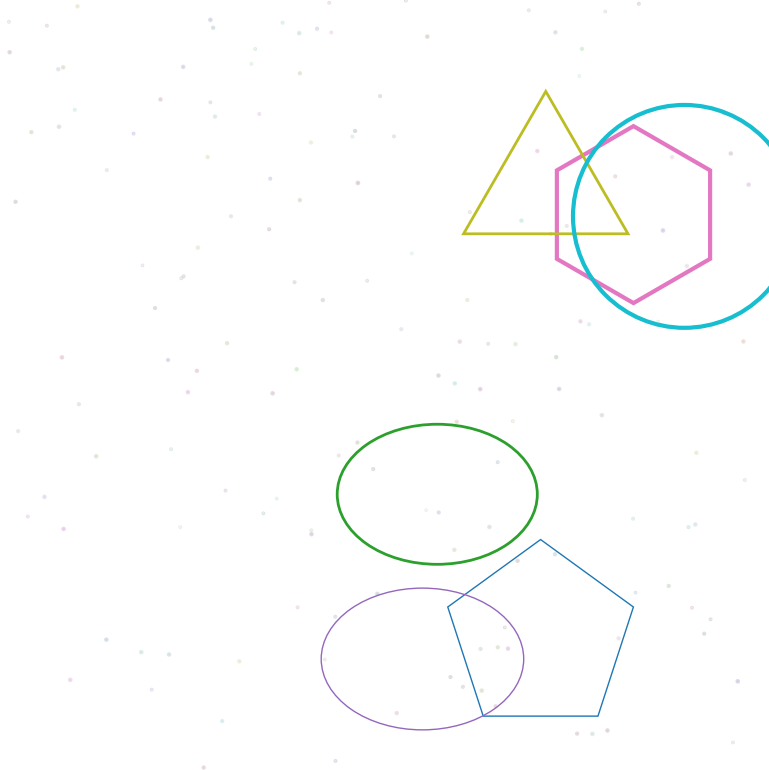[{"shape": "pentagon", "thickness": 0.5, "radius": 0.63, "center": [0.702, 0.173]}, {"shape": "oval", "thickness": 1, "radius": 0.65, "center": [0.568, 0.358]}, {"shape": "oval", "thickness": 0.5, "radius": 0.66, "center": [0.549, 0.144]}, {"shape": "hexagon", "thickness": 1.5, "radius": 0.57, "center": [0.823, 0.721]}, {"shape": "triangle", "thickness": 1, "radius": 0.62, "center": [0.709, 0.758]}, {"shape": "circle", "thickness": 1.5, "radius": 0.72, "center": [0.889, 0.719]}]